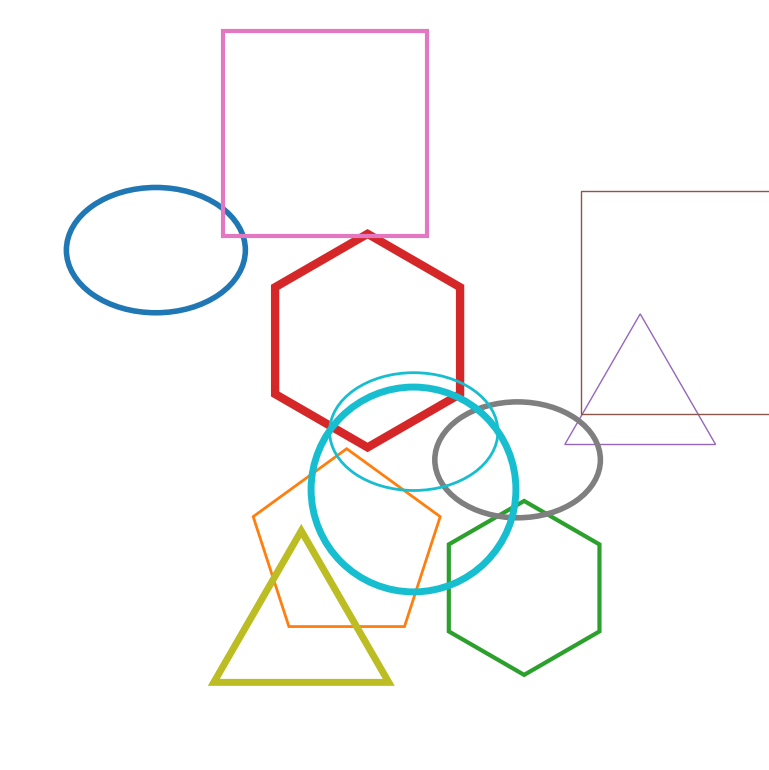[{"shape": "oval", "thickness": 2, "radius": 0.58, "center": [0.202, 0.675]}, {"shape": "pentagon", "thickness": 1, "radius": 0.64, "center": [0.45, 0.29]}, {"shape": "hexagon", "thickness": 1.5, "radius": 0.56, "center": [0.681, 0.236]}, {"shape": "hexagon", "thickness": 3, "radius": 0.69, "center": [0.477, 0.558]}, {"shape": "triangle", "thickness": 0.5, "radius": 0.57, "center": [0.831, 0.479]}, {"shape": "square", "thickness": 0.5, "radius": 0.72, "center": [0.899, 0.607]}, {"shape": "square", "thickness": 1.5, "radius": 0.66, "center": [0.422, 0.826]}, {"shape": "oval", "thickness": 2, "radius": 0.54, "center": [0.672, 0.403]}, {"shape": "triangle", "thickness": 2.5, "radius": 0.66, "center": [0.391, 0.179]}, {"shape": "circle", "thickness": 2.5, "radius": 0.67, "center": [0.537, 0.364]}, {"shape": "oval", "thickness": 1, "radius": 0.55, "center": [0.537, 0.439]}]